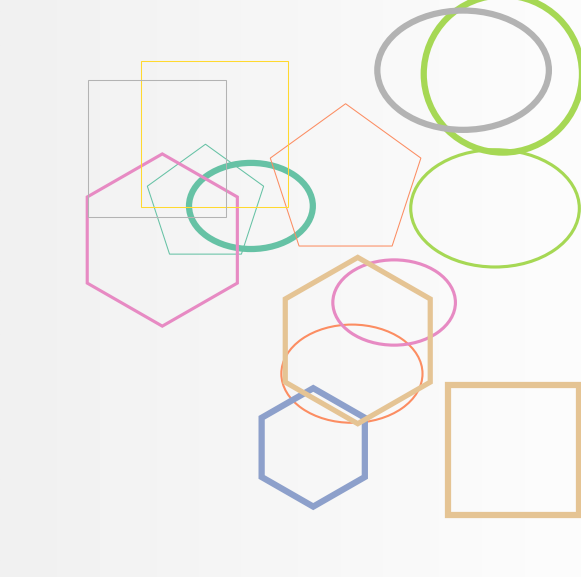[{"shape": "pentagon", "thickness": 0.5, "radius": 0.53, "center": [0.354, 0.644]}, {"shape": "oval", "thickness": 3, "radius": 0.53, "center": [0.432, 0.642]}, {"shape": "oval", "thickness": 1, "radius": 0.61, "center": [0.605, 0.352]}, {"shape": "pentagon", "thickness": 0.5, "radius": 0.68, "center": [0.595, 0.683]}, {"shape": "hexagon", "thickness": 3, "radius": 0.51, "center": [0.539, 0.224]}, {"shape": "hexagon", "thickness": 1.5, "radius": 0.75, "center": [0.279, 0.583]}, {"shape": "oval", "thickness": 1.5, "radius": 0.53, "center": [0.678, 0.475]}, {"shape": "circle", "thickness": 3, "radius": 0.68, "center": [0.865, 0.871]}, {"shape": "oval", "thickness": 1.5, "radius": 0.73, "center": [0.852, 0.638]}, {"shape": "square", "thickness": 0.5, "radius": 0.63, "center": [0.369, 0.767]}, {"shape": "hexagon", "thickness": 2.5, "radius": 0.72, "center": [0.615, 0.409]}, {"shape": "square", "thickness": 3, "radius": 0.56, "center": [0.884, 0.221]}, {"shape": "square", "thickness": 0.5, "radius": 0.59, "center": [0.271, 0.742]}, {"shape": "oval", "thickness": 3, "radius": 0.74, "center": [0.797, 0.878]}]